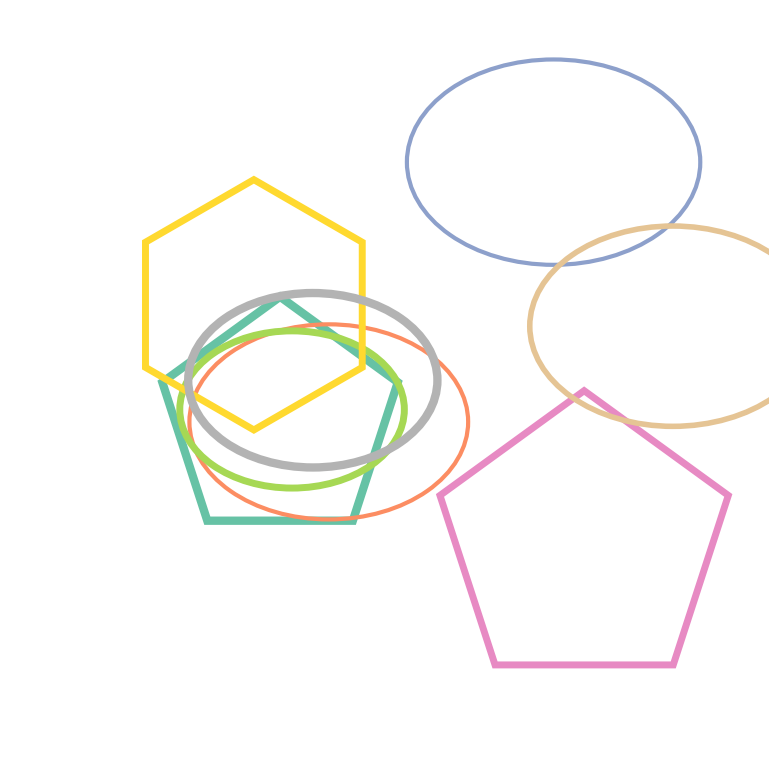[{"shape": "pentagon", "thickness": 3, "radius": 0.8, "center": [0.364, 0.454]}, {"shape": "oval", "thickness": 1.5, "radius": 0.9, "center": [0.427, 0.452]}, {"shape": "oval", "thickness": 1.5, "radius": 0.95, "center": [0.719, 0.789]}, {"shape": "pentagon", "thickness": 2.5, "radius": 0.98, "center": [0.759, 0.296]}, {"shape": "oval", "thickness": 2.5, "radius": 0.73, "center": [0.379, 0.468]}, {"shape": "hexagon", "thickness": 2.5, "radius": 0.81, "center": [0.33, 0.604]}, {"shape": "oval", "thickness": 2, "radius": 0.93, "center": [0.874, 0.576]}, {"shape": "oval", "thickness": 3, "radius": 0.81, "center": [0.406, 0.506]}]